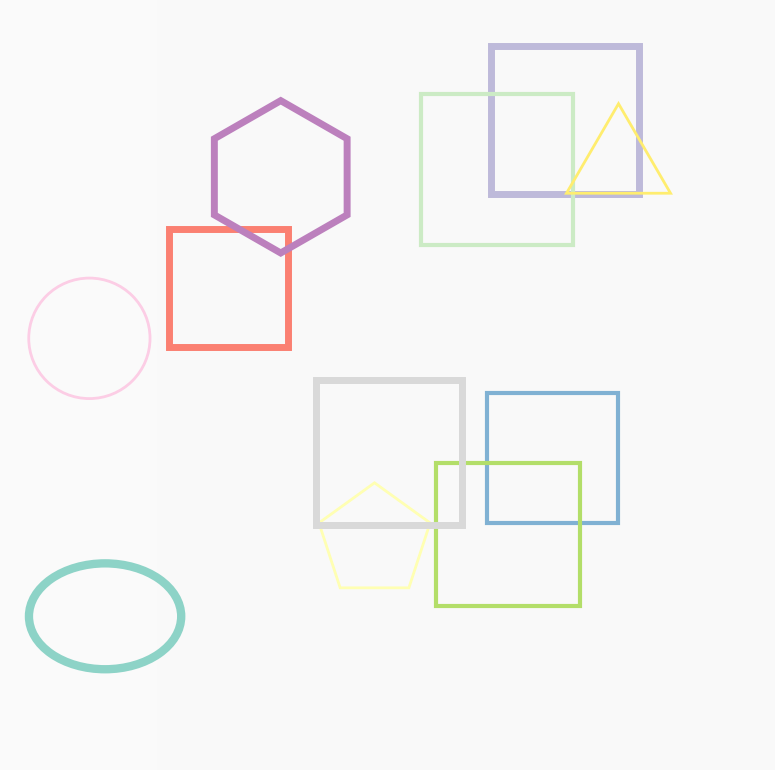[{"shape": "oval", "thickness": 3, "radius": 0.49, "center": [0.136, 0.2]}, {"shape": "pentagon", "thickness": 1, "radius": 0.38, "center": [0.483, 0.298]}, {"shape": "square", "thickness": 2.5, "radius": 0.48, "center": [0.729, 0.844]}, {"shape": "square", "thickness": 2.5, "radius": 0.38, "center": [0.295, 0.626]}, {"shape": "square", "thickness": 1.5, "radius": 0.42, "center": [0.713, 0.405]}, {"shape": "square", "thickness": 1.5, "radius": 0.46, "center": [0.655, 0.306]}, {"shape": "circle", "thickness": 1, "radius": 0.39, "center": [0.115, 0.561]}, {"shape": "square", "thickness": 2.5, "radius": 0.47, "center": [0.502, 0.412]}, {"shape": "hexagon", "thickness": 2.5, "radius": 0.49, "center": [0.362, 0.77]}, {"shape": "square", "thickness": 1.5, "radius": 0.49, "center": [0.641, 0.78]}, {"shape": "triangle", "thickness": 1, "radius": 0.39, "center": [0.798, 0.788]}]